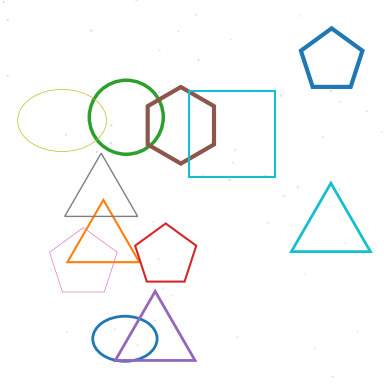[{"shape": "oval", "thickness": 2, "radius": 0.42, "center": [0.324, 0.12]}, {"shape": "pentagon", "thickness": 3, "radius": 0.42, "center": [0.861, 0.842]}, {"shape": "triangle", "thickness": 1.5, "radius": 0.54, "center": [0.269, 0.373]}, {"shape": "circle", "thickness": 2.5, "radius": 0.48, "center": [0.328, 0.696]}, {"shape": "pentagon", "thickness": 1.5, "radius": 0.42, "center": [0.43, 0.336]}, {"shape": "triangle", "thickness": 2, "radius": 0.6, "center": [0.403, 0.124]}, {"shape": "hexagon", "thickness": 3, "radius": 0.5, "center": [0.47, 0.675]}, {"shape": "pentagon", "thickness": 0.5, "radius": 0.46, "center": [0.217, 0.316]}, {"shape": "triangle", "thickness": 1, "radius": 0.55, "center": [0.263, 0.493]}, {"shape": "oval", "thickness": 0.5, "radius": 0.58, "center": [0.161, 0.687]}, {"shape": "square", "thickness": 1.5, "radius": 0.56, "center": [0.603, 0.652]}, {"shape": "triangle", "thickness": 2, "radius": 0.59, "center": [0.859, 0.406]}]